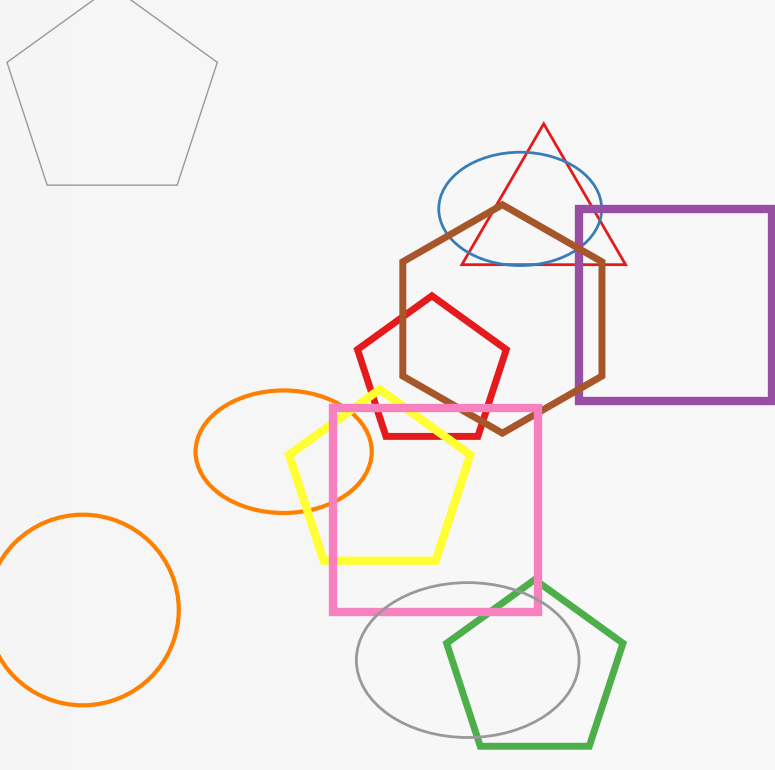[{"shape": "triangle", "thickness": 1, "radius": 0.61, "center": [0.702, 0.717]}, {"shape": "pentagon", "thickness": 2.5, "radius": 0.5, "center": [0.557, 0.515]}, {"shape": "oval", "thickness": 1, "radius": 0.53, "center": [0.671, 0.729]}, {"shape": "pentagon", "thickness": 2.5, "radius": 0.6, "center": [0.69, 0.128]}, {"shape": "square", "thickness": 3, "radius": 0.62, "center": [0.872, 0.604]}, {"shape": "oval", "thickness": 1.5, "radius": 0.57, "center": [0.366, 0.413]}, {"shape": "circle", "thickness": 1.5, "radius": 0.62, "center": [0.107, 0.208]}, {"shape": "pentagon", "thickness": 3, "radius": 0.61, "center": [0.49, 0.371]}, {"shape": "hexagon", "thickness": 2.5, "radius": 0.74, "center": [0.648, 0.586]}, {"shape": "square", "thickness": 3, "radius": 0.66, "center": [0.562, 0.337]}, {"shape": "pentagon", "thickness": 0.5, "radius": 0.71, "center": [0.145, 0.875]}, {"shape": "oval", "thickness": 1, "radius": 0.72, "center": [0.604, 0.143]}]